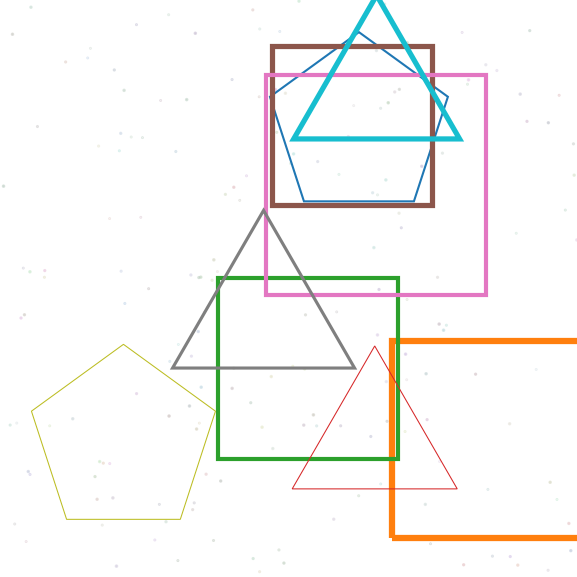[{"shape": "pentagon", "thickness": 1, "radius": 0.81, "center": [0.622, 0.782]}, {"shape": "square", "thickness": 3, "radius": 0.86, "center": [0.849, 0.238]}, {"shape": "square", "thickness": 2, "radius": 0.78, "center": [0.533, 0.36]}, {"shape": "triangle", "thickness": 0.5, "radius": 0.82, "center": [0.649, 0.235]}, {"shape": "square", "thickness": 2.5, "radius": 0.69, "center": [0.609, 0.782]}, {"shape": "square", "thickness": 2, "radius": 0.95, "center": [0.651, 0.679]}, {"shape": "triangle", "thickness": 1.5, "radius": 0.91, "center": [0.456, 0.453]}, {"shape": "pentagon", "thickness": 0.5, "radius": 0.84, "center": [0.214, 0.235]}, {"shape": "triangle", "thickness": 2.5, "radius": 0.83, "center": [0.652, 0.841]}]